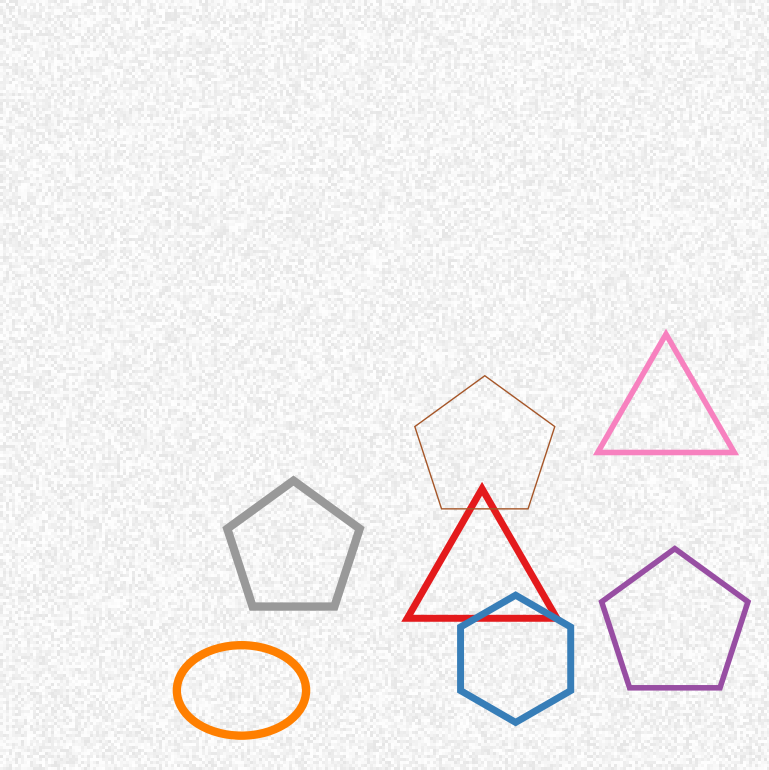[{"shape": "triangle", "thickness": 2.5, "radius": 0.56, "center": [0.626, 0.253]}, {"shape": "hexagon", "thickness": 2.5, "radius": 0.41, "center": [0.67, 0.144]}, {"shape": "pentagon", "thickness": 2, "radius": 0.5, "center": [0.876, 0.188]}, {"shape": "oval", "thickness": 3, "radius": 0.42, "center": [0.314, 0.103]}, {"shape": "pentagon", "thickness": 0.5, "radius": 0.48, "center": [0.63, 0.416]}, {"shape": "triangle", "thickness": 2, "radius": 0.51, "center": [0.865, 0.464]}, {"shape": "pentagon", "thickness": 3, "radius": 0.45, "center": [0.381, 0.285]}]